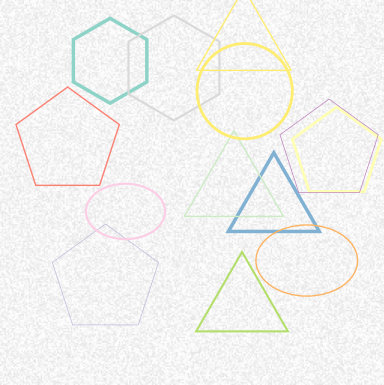[{"shape": "hexagon", "thickness": 2.5, "radius": 0.55, "center": [0.286, 0.842]}, {"shape": "pentagon", "thickness": 2, "radius": 0.61, "center": [0.875, 0.601]}, {"shape": "pentagon", "thickness": 0.5, "radius": 0.72, "center": [0.274, 0.273]}, {"shape": "pentagon", "thickness": 1, "radius": 0.71, "center": [0.176, 0.633]}, {"shape": "triangle", "thickness": 2.5, "radius": 0.68, "center": [0.711, 0.467]}, {"shape": "oval", "thickness": 1, "radius": 0.66, "center": [0.797, 0.323]}, {"shape": "triangle", "thickness": 1.5, "radius": 0.69, "center": [0.629, 0.208]}, {"shape": "oval", "thickness": 1.5, "radius": 0.51, "center": [0.326, 0.451]}, {"shape": "hexagon", "thickness": 1.5, "radius": 0.68, "center": [0.452, 0.824]}, {"shape": "pentagon", "thickness": 0.5, "radius": 0.67, "center": [0.855, 0.608]}, {"shape": "triangle", "thickness": 1, "radius": 0.74, "center": [0.608, 0.512]}, {"shape": "circle", "thickness": 2, "radius": 0.62, "center": [0.636, 0.763]}, {"shape": "triangle", "thickness": 1, "radius": 0.71, "center": [0.633, 0.888]}]